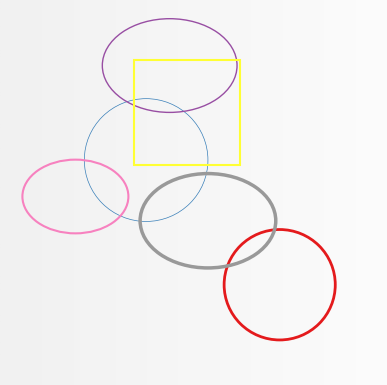[{"shape": "circle", "thickness": 2, "radius": 0.72, "center": [0.722, 0.26]}, {"shape": "circle", "thickness": 0.5, "radius": 0.8, "center": [0.377, 0.584]}, {"shape": "oval", "thickness": 1, "radius": 0.87, "center": [0.438, 0.83]}, {"shape": "square", "thickness": 1.5, "radius": 0.69, "center": [0.482, 0.708]}, {"shape": "oval", "thickness": 1.5, "radius": 0.68, "center": [0.195, 0.49]}, {"shape": "oval", "thickness": 2.5, "radius": 0.88, "center": [0.537, 0.427]}]